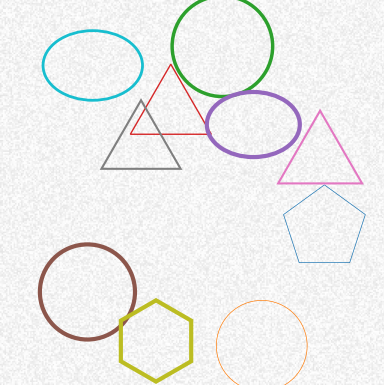[{"shape": "pentagon", "thickness": 0.5, "radius": 0.56, "center": [0.843, 0.408]}, {"shape": "circle", "thickness": 0.5, "radius": 0.59, "center": [0.68, 0.102]}, {"shape": "circle", "thickness": 2.5, "radius": 0.65, "center": [0.578, 0.88]}, {"shape": "triangle", "thickness": 1, "radius": 0.61, "center": [0.444, 0.712]}, {"shape": "oval", "thickness": 3, "radius": 0.6, "center": [0.658, 0.677]}, {"shape": "circle", "thickness": 3, "radius": 0.62, "center": [0.227, 0.242]}, {"shape": "triangle", "thickness": 1.5, "radius": 0.63, "center": [0.831, 0.587]}, {"shape": "triangle", "thickness": 1.5, "radius": 0.59, "center": [0.366, 0.621]}, {"shape": "hexagon", "thickness": 3, "radius": 0.53, "center": [0.405, 0.114]}, {"shape": "oval", "thickness": 2, "radius": 0.65, "center": [0.241, 0.83]}]